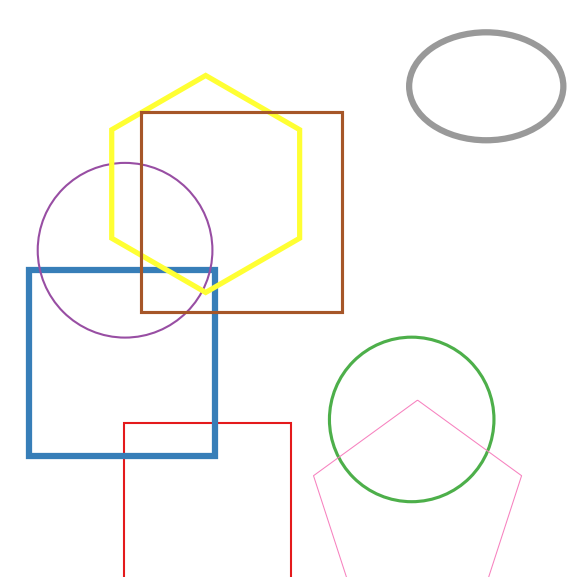[{"shape": "square", "thickness": 1, "radius": 0.72, "center": [0.359, 0.122]}, {"shape": "square", "thickness": 3, "radius": 0.8, "center": [0.211, 0.37]}, {"shape": "circle", "thickness": 1.5, "radius": 0.71, "center": [0.713, 0.273]}, {"shape": "circle", "thickness": 1, "radius": 0.76, "center": [0.217, 0.566]}, {"shape": "hexagon", "thickness": 2.5, "radius": 0.94, "center": [0.356, 0.681]}, {"shape": "square", "thickness": 1.5, "radius": 0.87, "center": [0.418, 0.632]}, {"shape": "pentagon", "thickness": 0.5, "radius": 0.95, "center": [0.723, 0.117]}, {"shape": "oval", "thickness": 3, "radius": 0.67, "center": [0.842, 0.85]}]